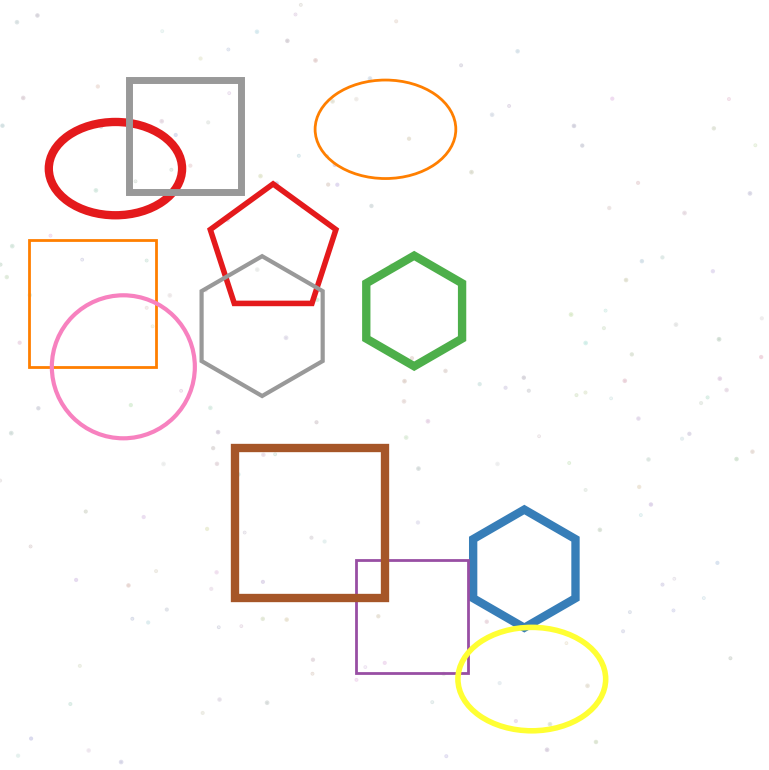[{"shape": "oval", "thickness": 3, "radius": 0.43, "center": [0.15, 0.781]}, {"shape": "pentagon", "thickness": 2, "radius": 0.43, "center": [0.355, 0.675]}, {"shape": "hexagon", "thickness": 3, "radius": 0.38, "center": [0.681, 0.261]}, {"shape": "hexagon", "thickness": 3, "radius": 0.36, "center": [0.538, 0.596]}, {"shape": "square", "thickness": 1, "radius": 0.37, "center": [0.535, 0.199]}, {"shape": "square", "thickness": 1, "radius": 0.41, "center": [0.12, 0.605]}, {"shape": "oval", "thickness": 1, "radius": 0.46, "center": [0.501, 0.832]}, {"shape": "oval", "thickness": 2, "radius": 0.48, "center": [0.691, 0.118]}, {"shape": "square", "thickness": 3, "radius": 0.48, "center": [0.403, 0.321]}, {"shape": "circle", "thickness": 1.5, "radius": 0.46, "center": [0.16, 0.524]}, {"shape": "hexagon", "thickness": 1.5, "radius": 0.45, "center": [0.34, 0.576]}, {"shape": "square", "thickness": 2.5, "radius": 0.36, "center": [0.24, 0.823]}]